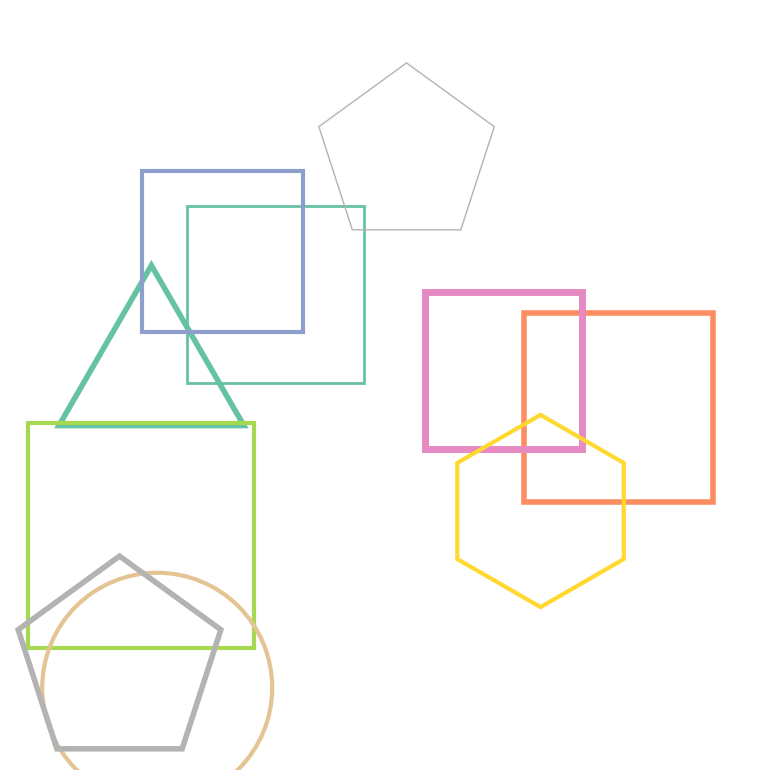[{"shape": "square", "thickness": 1, "radius": 0.58, "center": [0.358, 0.617]}, {"shape": "triangle", "thickness": 2, "radius": 0.69, "center": [0.197, 0.517]}, {"shape": "square", "thickness": 2, "radius": 0.61, "center": [0.804, 0.471]}, {"shape": "square", "thickness": 1.5, "radius": 0.52, "center": [0.289, 0.673]}, {"shape": "square", "thickness": 2.5, "radius": 0.51, "center": [0.654, 0.519]}, {"shape": "square", "thickness": 1.5, "radius": 0.73, "center": [0.183, 0.305]}, {"shape": "hexagon", "thickness": 1.5, "radius": 0.62, "center": [0.702, 0.336]}, {"shape": "circle", "thickness": 1.5, "radius": 0.75, "center": [0.204, 0.107]}, {"shape": "pentagon", "thickness": 0.5, "radius": 0.6, "center": [0.528, 0.798]}, {"shape": "pentagon", "thickness": 2, "radius": 0.69, "center": [0.155, 0.139]}]